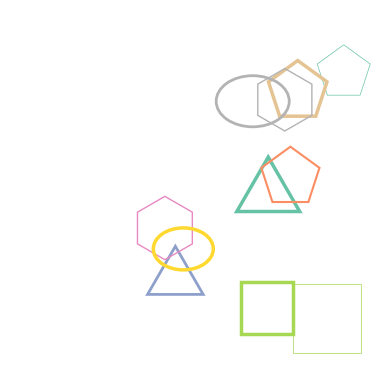[{"shape": "pentagon", "thickness": 0.5, "radius": 0.36, "center": [0.893, 0.811]}, {"shape": "triangle", "thickness": 2.5, "radius": 0.47, "center": [0.697, 0.498]}, {"shape": "pentagon", "thickness": 1.5, "radius": 0.4, "center": [0.754, 0.54]}, {"shape": "triangle", "thickness": 2, "radius": 0.42, "center": [0.455, 0.277]}, {"shape": "hexagon", "thickness": 1, "radius": 0.41, "center": [0.428, 0.408]}, {"shape": "square", "thickness": 0.5, "radius": 0.45, "center": [0.849, 0.172]}, {"shape": "square", "thickness": 2.5, "radius": 0.34, "center": [0.694, 0.199]}, {"shape": "oval", "thickness": 2.5, "radius": 0.39, "center": [0.476, 0.354]}, {"shape": "pentagon", "thickness": 2.5, "radius": 0.4, "center": [0.773, 0.763]}, {"shape": "oval", "thickness": 2, "radius": 0.47, "center": [0.656, 0.737]}, {"shape": "hexagon", "thickness": 1, "radius": 0.41, "center": [0.74, 0.741]}]